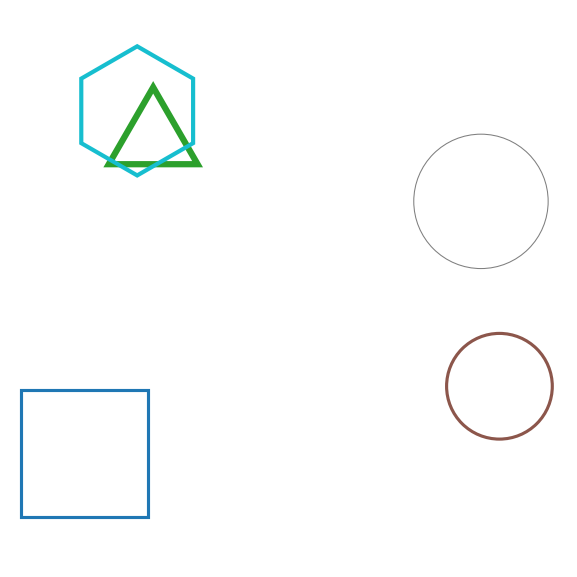[{"shape": "square", "thickness": 1.5, "radius": 0.55, "center": [0.147, 0.214]}, {"shape": "triangle", "thickness": 3, "radius": 0.44, "center": [0.265, 0.759]}, {"shape": "circle", "thickness": 1.5, "radius": 0.46, "center": [0.865, 0.33]}, {"shape": "circle", "thickness": 0.5, "radius": 0.58, "center": [0.833, 0.65]}, {"shape": "hexagon", "thickness": 2, "radius": 0.56, "center": [0.238, 0.807]}]